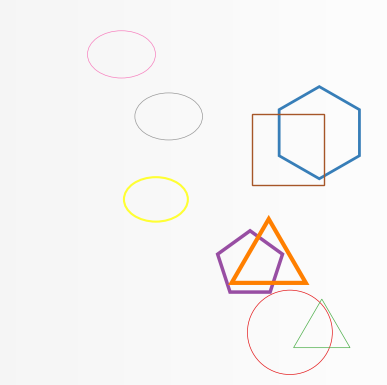[{"shape": "circle", "thickness": 0.5, "radius": 0.55, "center": [0.748, 0.137]}, {"shape": "hexagon", "thickness": 2, "radius": 0.6, "center": [0.824, 0.655]}, {"shape": "triangle", "thickness": 0.5, "radius": 0.42, "center": [0.83, 0.139]}, {"shape": "pentagon", "thickness": 2.5, "radius": 0.44, "center": [0.645, 0.313]}, {"shape": "triangle", "thickness": 3, "radius": 0.55, "center": [0.694, 0.321]}, {"shape": "oval", "thickness": 1.5, "radius": 0.41, "center": [0.402, 0.482]}, {"shape": "square", "thickness": 1, "radius": 0.46, "center": [0.743, 0.611]}, {"shape": "oval", "thickness": 0.5, "radius": 0.44, "center": [0.313, 0.859]}, {"shape": "oval", "thickness": 0.5, "radius": 0.44, "center": [0.435, 0.698]}]